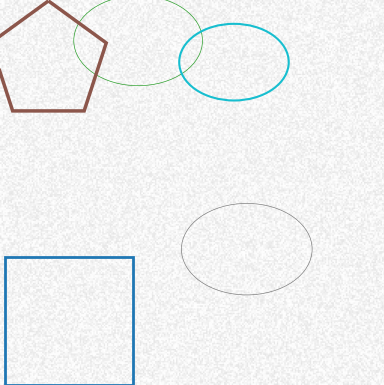[{"shape": "square", "thickness": 2, "radius": 0.83, "center": [0.179, 0.167]}, {"shape": "oval", "thickness": 0.5, "radius": 0.84, "center": [0.359, 0.894]}, {"shape": "pentagon", "thickness": 2.5, "radius": 0.79, "center": [0.126, 0.84]}, {"shape": "oval", "thickness": 0.5, "radius": 0.85, "center": [0.641, 0.353]}, {"shape": "oval", "thickness": 1.5, "radius": 0.71, "center": [0.608, 0.839]}]